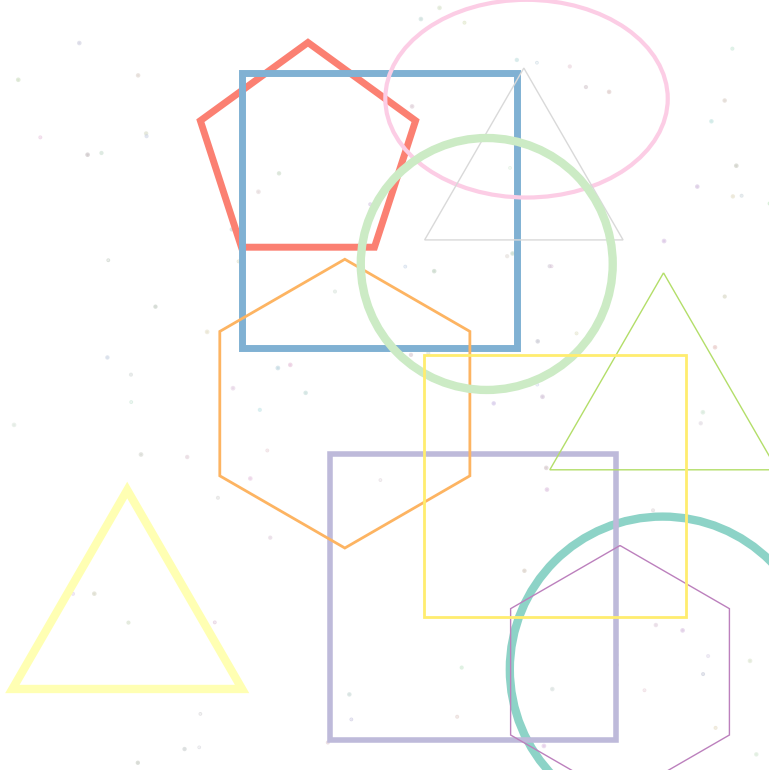[{"shape": "circle", "thickness": 3, "radius": 0.99, "center": [0.861, 0.131]}, {"shape": "triangle", "thickness": 3, "radius": 0.86, "center": [0.165, 0.191]}, {"shape": "square", "thickness": 2, "radius": 0.93, "center": [0.614, 0.225]}, {"shape": "pentagon", "thickness": 2.5, "radius": 0.73, "center": [0.4, 0.798]}, {"shape": "square", "thickness": 2.5, "radius": 0.89, "center": [0.493, 0.727]}, {"shape": "hexagon", "thickness": 1, "radius": 0.94, "center": [0.448, 0.476]}, {"shape": "triangle", "thickness": 0.5, "radius": 0.85, "center": [0.862, 0.475]}, {"shape": "oval", "thickness": 1.5, "radius": 0.92, "center": [0.684, 0.872]}, {"shape": "triangle", "thickness": 0.5, "radius": 0.74, "center": [0.68, 0.763]}, {"shape": "hexagon", "thickness": 0.5, "radius": 0.82, "center": [0.805, 0.127]}, {"shape": "circle", "thickness": 3, "radius": 0.82, "center": [0.632, 0.657]}, {"shape": "square", "thickness": 1, "radius": 0.85, "center": [0.721, 0.369]}]